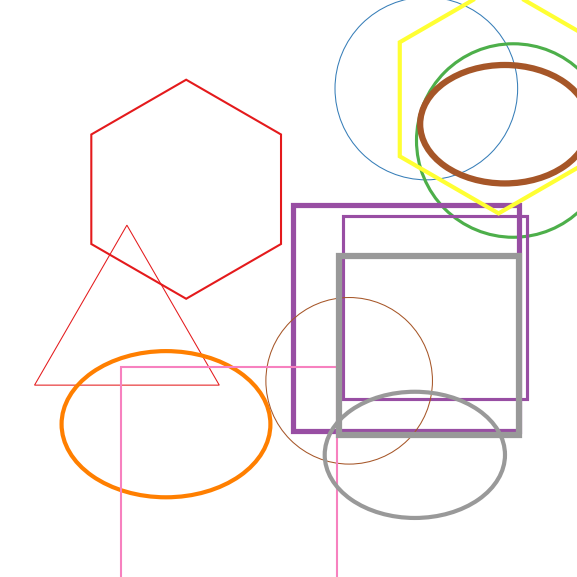[{"shape": "hexagon", "thickness": 1, "radius": 0.95, "center": [0.322, 0.671]}, {"shape": "triangle", "thickness": 0.5, "radius": 0.92, "center": [0.22, 0.425]}, {"shape": "circle", "thickness": 0.5, "radius": 0.79, "center": [0.738, 0.846]}, {"shape": "circle", "thickness": 1.5, "radius": 0.84, "center": [0.889, 0.756]}, {"shape": "square", "thickness": 2.5, "radius": 0.98, "center": [0.703, 0.449]}, {"shape": "square", "thickness": 1.5, "radius": 0.8, "center": [0.753, 0.467]}, {"shape": "oval", "thickness": 2, "radius": 0.9, "center": [0.287, 0.265]}, {"shape": "hexagon", "thickness": 2, "radius": 0.99, "center": [0.863, 0.827]}, {"shape": "circle", "thickness": 0.5, "radius": 0.72, "center": [0.605, 0.34]}, {"shape": "oval", "thickness": 3, "radius": 0.73, "center": [0.874, 0.784]}, {"shape": "square", "thickness": 1, "radius": 0.93, "center": [0.396, 0.176]}, {"shape": "oval", "thickness": 2, "radius": 0.78, "center": [0.718, 0.211]}, {"shape": "square", "thickness": 3, "radius": 0.78, "center": [0.743, 0.401]}]